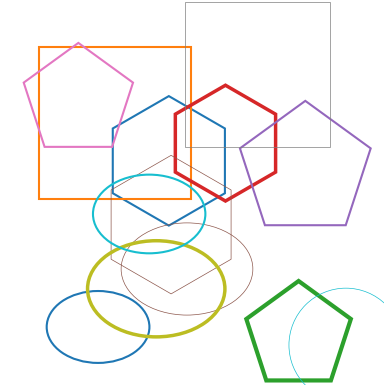[{"shape": "hexagon", "thickness": 1.5, "radius": 0.84, "center": [0.439, 0.582]}, {"shape": "oval", "thickness": 1.5, "radius": 0.67, "center": [0.255, 0.151]}, {"shape": "square", "thickness": 1.5, "radius": 0.99, "center": [0.3, 0.68]}, {"shape": "pentagon", "thickness": 3, "radius": 0.71, "center": [0.776, 0.127]}, {"shape": "hexagon", "thickness": 2.5, "radius": 0.75, "center": [0.586, 0.628]}, {"shape": "pentagon", "thickness": 1.5, "radius": 0.89, "center": [0.793, 0.559]}, {"shape": "oval", "thickness": 0.5, "radius": 0.86, "center": [0.486, 0.301]}, {"shape": "hexagon", "thickness": 0.5, "radius": 0.9, "center": [0.444, 0.417]}, {"shape": "pentagon", "thickness": 1.5, "radius": 0.75, "center": [0.204, 0.739]}, {"shape": "square", "thickness": 0.5, "radius": 0.94, "center": [0.669, 0.807]}, {"shape": "oval", "thickness": 2.5, "radius": 0.89, "center": [0.406, 0.25]}, {"shape": "circle", "thickness": 0.5, "radius": 0.74, "center": [0.898, 0.104]}, {"shape": "oval", "thickness": 1.5, "radius": 0.73, "center": [0.387, 0.444]}]